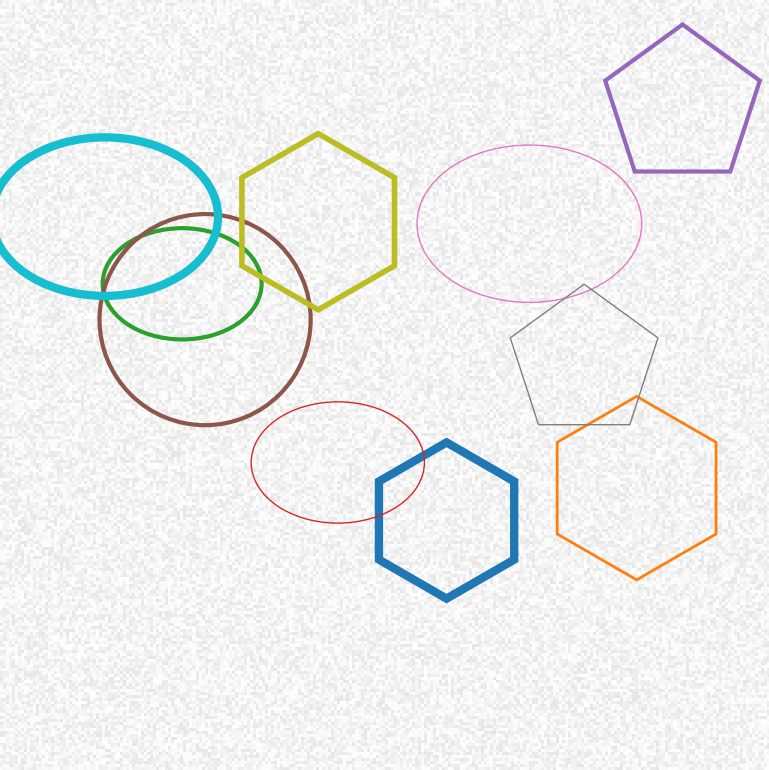[{"shape": "hexagon", "thickness": 3, "radius": 0.51, "center": [0.58, 0.324]}, {"shape": "hexagon", "thickness": 1, "radius": 0.6, "center": [0.827, 0.366]}, {"shape": "oval", "thickness": 1.5, "radius": 0.52, "center": [0.237, 0.631]}, {"shape": "oval", "thickness": 0.5, "radius": 0.56, "center": [0.439, 0.399]}, {"shape": "pentagon", "thickness": 1.5, "radius": 0.53, "center": [0.886, 0.863]}, {"shape": "circle", "thickness": 1.5, "radius": 0.69, "center": [0.266, 0.585]}, {"shape": "oval", "thickness": 0.5, "radius": 0.73, "center": [0.688, 0.709]}, {"shape": "pentagon", "thickness": 0.5, "radius": 0.5, "center": [0.759, 0.53]}, {"shape": "hexagon", "thickness": 2, "radius": 0.57, "center": [0.413, 0.712]}, {"shape": "oval", "thickness": 3, "radius": 0.74, "center": [0.136, 0.719]}]